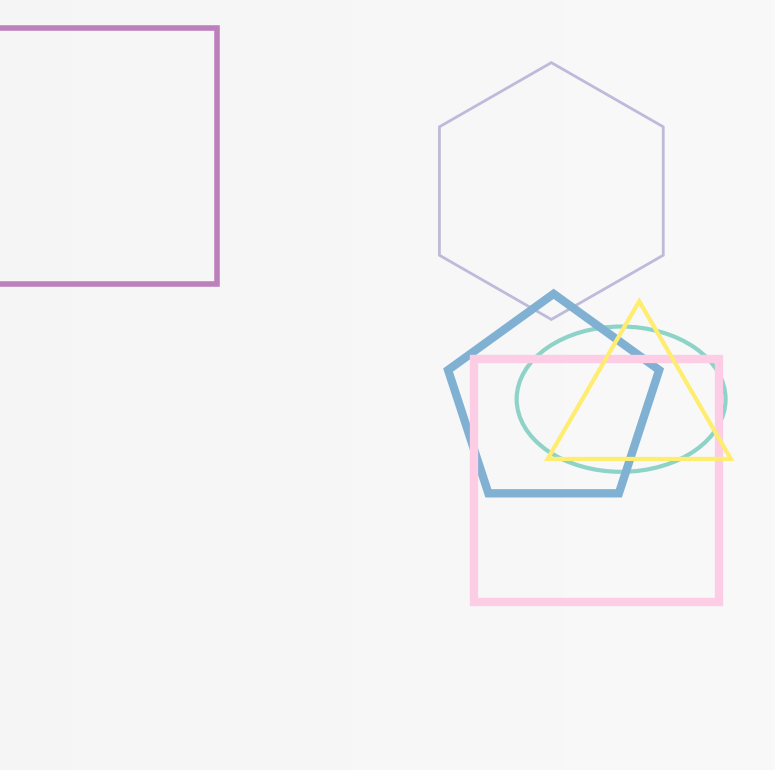[{"shape": "oval", "thickness": 1.5, "radius": 0.67, "center": [0.801, 0.482]}, {"shape": "hexagon", "thickness": 1, "radius": 0.83, "center": [0.711, 0.752]}, {"shape": "pentagon", "thickness": 3, "radius": 0.72, "center": [0.714, 0.475]}, {"shape": "square", "thickness": 3, "radius": 0.79, "center": [0.77, 0.376]}, {"shape": "square", "thickness": 2, "radius": 0.83, "center": [0.114, 0.797]}, {"shape": "triangle", "thickness": 1.5, "radius": 0.68, "center": [0.825, 0.472]}]